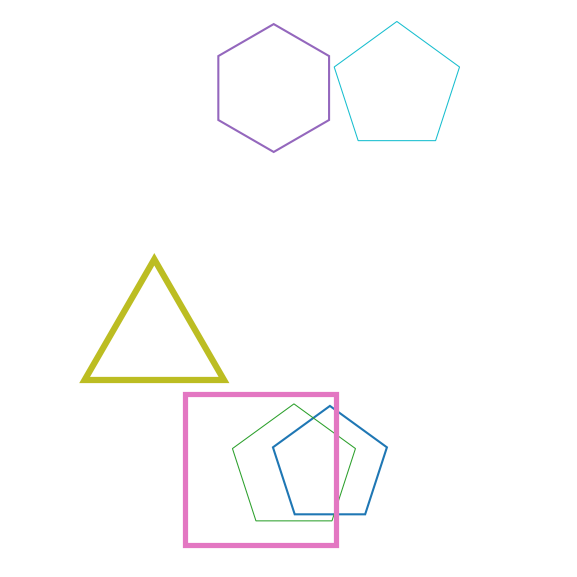[{"shape": "pentagon", "thickness": 1, "radius": 0.52, "center": [0.571, 0.192]}, {"shape": "pentagon", "thickness": 0.5, "radius": 0.56, "center": [0.509, 0.188]}, {"shape": "hexagon", "thickness": 1, "radius": 0.55, "center": [0.474, 0.847]}, {"shape": "square", "thickness": 2.5, "radius": 0.65, "center": [0.452, 0.185]}, {"shape": "triangle", "thickness": 3, "radius": 0.7, "center": [0.267, 0.411]}, {"shape": "pentagon", "thickness": 0.5, "radius": 0.57, "center": [0.687, 0.848]}]